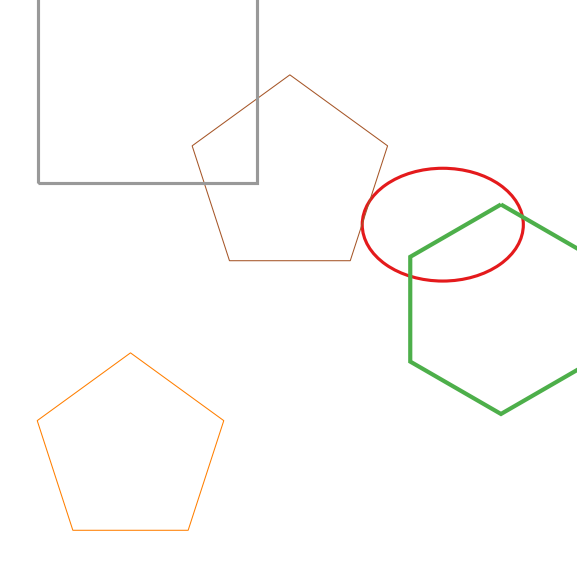[{"shape": "oval", "thickness": 1.5, "radius": 0.7, "center": [0.767, 0.61]}, {"shape": "hexagon", "thickness": 2, "radius": 0.91, "center": [0.867, 0.464]}, {"shape": "pentagon", "thickness": 0.5, "radius": 0.85, "center": [0.226, 0.218]}, {"shape": "pentagon", "thickness": 0.5, "radius": 0.89, "center": [0.502, 0.692]}, {"shape": "square", "thickness": 1.5, "radius": 0.95, "center": [0.256, 0.872]}]